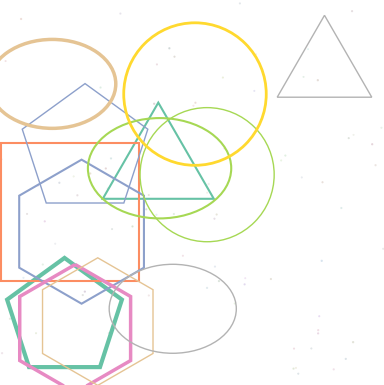[{"shape": "triangle", "thickness": 1.5, "radius": 0.83, "center": [0.411, 0.567]}, {"shape": "pentagon", "thickness": 3, "radius": 0.78, "center": [0.168, 0.173]}, {"shape": "square", "thickness": 1.5, "radius": 0.9, "center": [0.182, 0.45]}, {"shape": "hexagon", "thickness": 1.5, "radius": 0.94, "center": [0.212, 0.398]}, {"shape": "pentagon", "thickness": 1, "radius": 0.86, "center": [0.221, 0.611]}, {"shape": "hexagon", "thickness": 2.5, "radius": 0.83, "center": [0.195, 0.147]}, {"shape": "oval", "thickness": 1.5, "radius": 0.93, "center": [0.414, 0.563]}, {"shape": "circle", "thickness": 1, "radius": 0.87, "center": [0.538, 0.546]}, {"shape": "circle", "thickness": 2, "radius": 0.93, "center": [0.506, 0.756]}, {"shape": "hexagon", "thickness": 1, "radius": 0.83, "center": [0.254, 0.165]}, {"shape": "oval", "thickness": 2.5, "radius": 0.83, "center": [0.136, 0.782]}, {"shape": "triangle", "thickness": 1, "radius": 0.71, "center": [0.843, 0.818]}, {"shape": "oval", "thickness": 1, "radius": 0.83, "center": [0.449, 0.198]}]